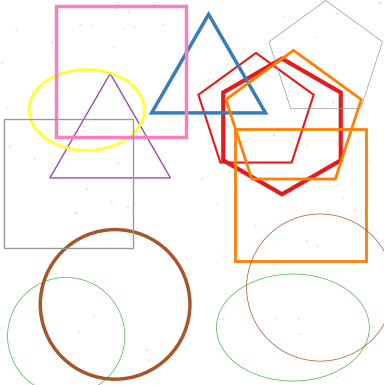[{"shape": "hexagon", "thickness": 3, "radius": 0.88, "center": [0.732, 0.672]}, {"shape": "pentagon", "thickness": 1.5, "radius": 0.79, "center": [0.665, 0.705]}, {"shape": "triangle", "thickness": 2.5, "radius": 0.85, "center": [0.542, 0.792]}, {"shape": "circle", "thickness": 0.5, "radius": 0.76, "center": [0.172, 0.127]}, {"shape": "oval", "thickness": 0.5, "radius": 0.99, "center": [0.761, 0.149]}, {"shape": "triangle", "thickness": 1, "radius": 0.9, "center": [0.286, 0.628]}, {"shape": "pentagon", "thickness": 2, "radius": 0.92, "center": [0.763, 0.685]}, {"shape": "square", "thickness": 2, "radius": 0.85, "center": [0.78, 0.494]}, {"shape": "oval", "thickness": 2, "radius": 0.75, "center": [0.225, 0.714]}, {"shape": "circle", "thickness": 2.5, "radius": 0.97, "center": [0.299, 0.209]}, {"shape": "circle", "thickness": 0.5, "radius": 0.96, "center": [0.832, 0.253]}, {"shape": "square", "thickness": 2.5, "radius": 0.85, "center": [0.315, 0.814]}, {"shape": "pentagon", "thickness": 0.5, "radius": 0.78, "center": [0.846, 0.844]}, {"shape": "square", "thickness": 1, "radius": 0.84, "center": [0.178, 0.523]}]